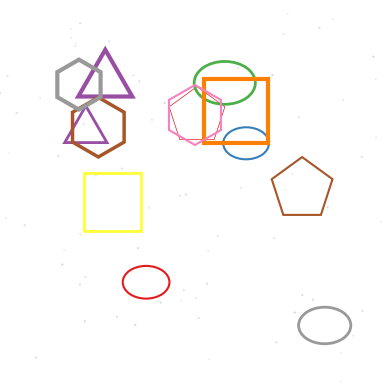[{"shape": "oval", "thickness": 1.5, "radius": 0.3, "center": [0.379, 0.267]}, {"shape": "pentagon", "thickness": 0.5, "radius": 0.38, "center": [0.512, 0.699]}, {"shape": "oval", "thickness": 1.5, "radius": 0.3, "center": [0.639, 0.628]}, {"shape": "oval", "thickness": 2, "radius": 0.4, "center": [0.584, 0.785]}, {"shape": "triangle", "thickness": 3, "radius": 0.4, "center": [0.273, 0.79]}, {"shape": "triangle", "thickness": 2, "radius": 0.32, "center": [0.223, 0.661]}, {"shape": "square", "thickness": 3, "radius": 0.42, "center": [0.613, 0.712]}, {"shape": "square", "thickness": 2, "radius": 0.37, "center": [0.293, 0.475]}, {"shape": "pentagon", "thickness": 1.5, "radius": 0.42, "center": [0.785, 0.509]}, {"shape": "hexagon", "thickness": 2.5, "radius": 0.39, "center": [0.255, 0.67]}, {"shape": "hexagon", "thickness": 1.5, "radius": 0.39, "center": [0.506, 0.701]}, {"shape": "hexagon", "thickness": 3, "radius": 0.32, "center": [0.205, 0.78]}, {"shape": "oval", "thickness": 2, "radius": 0.34, "center": [0.843, 0.155]}]